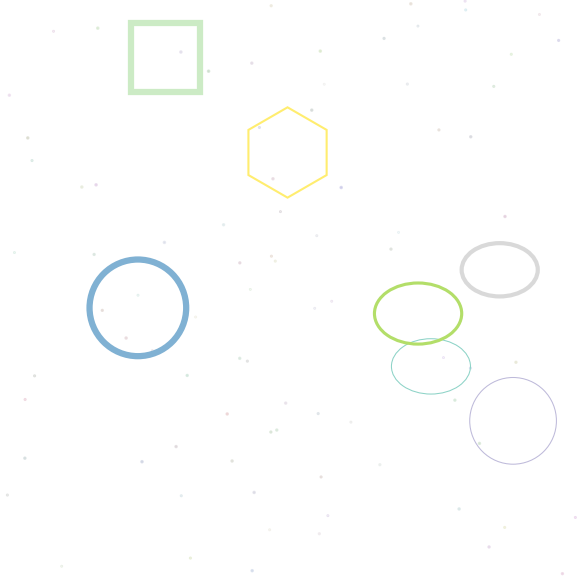[{"shape": "oval", "thickness": 0.5, "radius": 0.34, "center": [0.746, 0.365]}, {"shape": "circle", "thickness": 0.5, "radius": 0.38, "center": [0.888, 0.27]}, {"shape": "circle", "thickness": 3, "radius": 0.42, "center": [0.239, 0.466]}, {"shape": "oval", "thickness": 1.5, "radius": 0.38, "center": [0.724, 0.456]}, {"shape": "oval", "thickness": 2, "radius": 0.33, "center": [0.865, 0.532]}, {"shape": "square", "thickness": 3, "radius": 0.3, "center": [0.287, 0.9]}, {"shape": "hexagon", "thickness": 1, "radius": 0.39, "center": [0.498, 0.735]}]